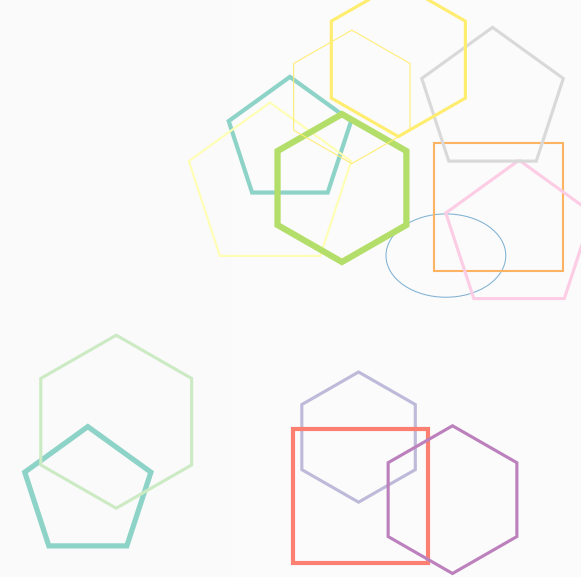[{"shape": "pentagon", "thickness": 2.5, "radius": 0.57, "center": [0.151, 0.146]}, {"shape": "pentagon", "thickness": 2, "radius": 0.55, "center": [0.499, 0.755]}, {"shape": "pentagon", "thickness": 1, "radius": 0.73, "center": [0.465, 0.675]}, {"shape": "hexagon", "thickness": 1.5, "radius": 0.56, "center": [0.617, 0.242]}, {"shape": "square", "thickness": 2, "radius": 0.58, "center": [0.62, 0.14]}, {"shape": "oval", "thickness": 0.5, "radius": 0.52, "center": [0.767, 0.557]}, {"shape": "square", "thickness": 1, "radius": 0.55, "center": [0.857, 0.64]}, {"shape": "hexagon", "thickness": 3, "radius": 0.64, "center": [0.588, 0.674]}, {"shape": "pentagon", "thickness": 1.5, "radius": 0.66, "center": [0.893, 0.589]}, {"shape": "pentagon", "thickness": 1.5, "radius": 0.64, "center": [0.847, 0.824]}, {"shape": "hexagon", "thickness": 1.5, "radius": 0.64, "center": [0.779, 0.134]}, {"shape": "hexagon", "thickness": 1.5, "radius": 0.75, "center": [0.2, 0.269]}, {"shape": "hexagon", "thickness": 1.5, "radius": 0.67, "center": [0.685, 0.896]}, {"shape": "hexagon", "thickness": 0.5, "radius": 0.58, "center": [0.605, 0.831]}]